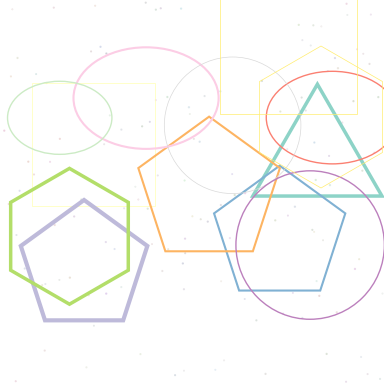[{"shape": "triangle", "thickness": 2.5, "radius": 0.97, "center": [0.824, 0.588]}, {"shape": "square", "thickness": 0.5, "radius": 0.8, "center": [0.243, 0.625]}, {"shape": "pentagon", "thickness": 3, "radius": 0.86, "center": [0.218, 0.308]}, {"shape": "oval", "thickness": 1, "radius": 0.86, "center": [0.863, 0.695]}, {"shape": "pentagon", "thickness": 1.5, "radius": 0.9, "center": [0.726, 0.39]}, {"shape": "pentagon", "thickness": 1.5, "radius": 0.97, "center": [0.543, 0.504]}, {"shape": "hexagon", "thickness": 2.5, "radius": 0.88, "center": [0.18, 0.386]}, {"shape": "oval", "thickness": 1.5, "radius": 0.94, "center": [0.379, 0.745]}, {"shape": "circle", "thickness": 0.5, "radius": 0.89, "center": [0.604, 0.675]}, {"shape": "circle", "thickness": 1, "radius": 0.96, "center": [0.806, 0.364]}, {"shape": "oval", "thickness": 1, "radius": 0.68, "center": [0.155, 0.694]}, {"shape": "square", "thickness": 0.5, "radius": 0.89, "center": [0.749, 0.881]}, {"shape": "hexagon", "thickness": 0.5, "radius": 0.92, "center": [0.834, 0.696]}]